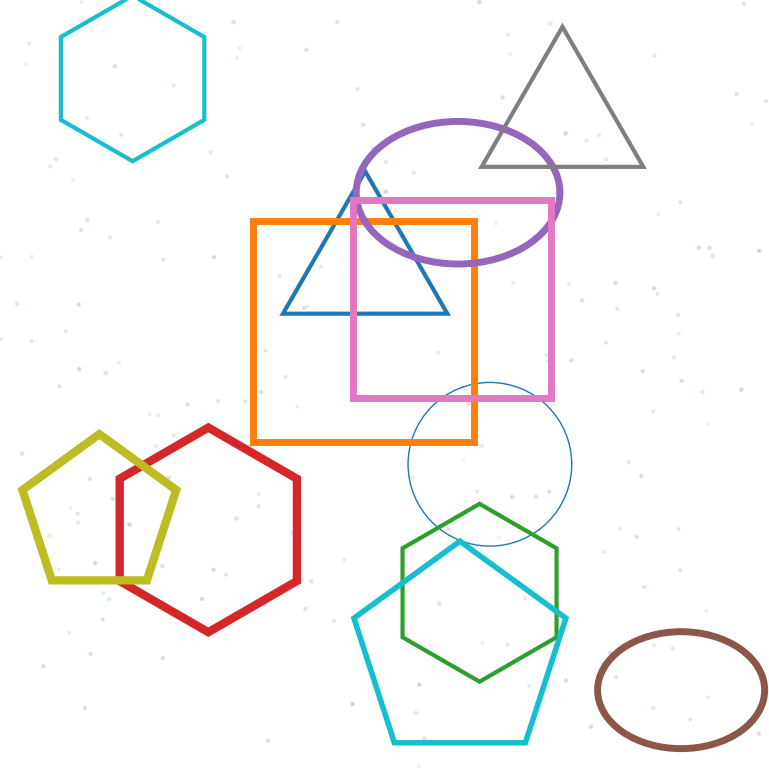[{"shape": "circle", "thickness": 0.5, "radius": 0.53, "center": [0.636, 0.397]}, {"shape": "triangle", "thickness": 1.5, "radius": 0.62, "center": [0.474, 0.654]}, {"shape": "square", "thickness": 2.5, "radius": 0.72, "center": [0.472, 0.569]}, {"shape": "hexagon", "thickness": 1.5, "radius": 0.58, "center": [0.623, 0.23]}, {"shape": "hexagon", "thickness": 3, "radius": 0.66, "center": [0.271, 0.312]}, {"shape": "oval", "thickness": 2.5, "radius": 0.66, "center": [0.595, 0.75]}, {"shape": "oval", "thickness": 2.5, "radius": 0.54, "center": [0.885, 0.104]}, {"shape": "square", "thickness": 2.5, "radius": 0.64, "center": [0.587, 0.611]}, {"shape": "triangle", "thickness": 1.5, "radius": 0.61, "center": [0.73, 0.844]}, {"shape": "pentagon", "thickness": 3, "radius": 0.52, "center": [0.129, 0.331]}, {"shape": "pentagon", "thickness": 2, "radius": 0.72, "center": [0.597, 0.152]}, {"shape": "hexagon", "thickness": 1.5, "radius": 0.54, "center": [0.172, 0.898]}]